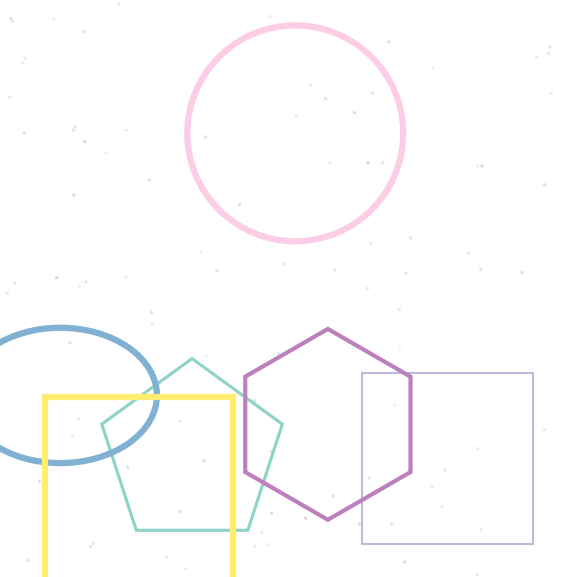[{"shape": "pentagon", "thickness": 1.5, "radius": 0.82, "center": [0.333, 0.214]}, {"shape": "square", "thickness": 1, "radius": 0.74, "center": [0.775, 0.205]}, {"shape": "oval", "thickness": 3, "radius": 0.84, "center": [0.104, 0.314]}, {"shape": "circle", "thickness": 3, "radius": 0.93, "center": [0.511, 0.768]}, {"shape": "hexagon", "thickness": 2, "radius": 0.83, "center": [0.568, 0.264]}, {"shape": "square", "thickness": 3, "radius": 0.82, "center": [0.241, 0.149]}]